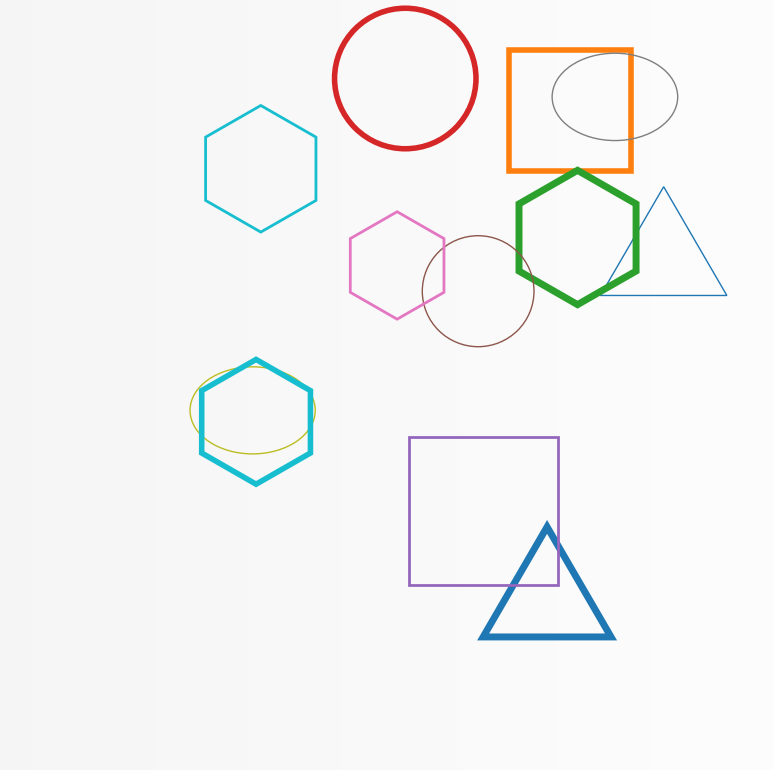[{"shape": "triangle", "thickness": 0.5, "radius": 0.47, "center": [0.856, 0.663]}, {"shape": "triangle", "thickness": 2.5, "radius": 0.48, "center": [0.706, 0.22]}, {"shape": "square", "thickness": 2, "radius": 0.39, "center": [0.735, 0.857]}, {"shape": "hexagon", "thickness": 2.5, "radius": 0.44, "center": [0.745, 0.692]}, {"shape": "circle", "thickness": 2, "radius": 0.46, "center": [0.523, 0.898]}, {"shape": "square", "thickness": 1, "radius": 0.48, "center": [0.624, 0.337]}, {"shape": "circle", "thickness": 0.5, "radius": 0.36, "center": [0.617, 0.622]}, {"shape": "hexagon", "thickness": 1, "radius": 0.35, "center": [0.512, 0.655]}, {"shape": "oval", "thickness": 0.5, "radius": 0.41, "center": [0.793, 0.874]}, {"shape": "oval", "thickness": 0.5, "radius": 0.4, "center": [0.326, 0.467]}, {"shape": "hexagon", "thickness": 2, "radius": 0.41, "center": [0.33, 0.452]}, {"shape": "hexagon", "thickness": 1, "radius": 0.41, "center": [0.336, 0.781]}]